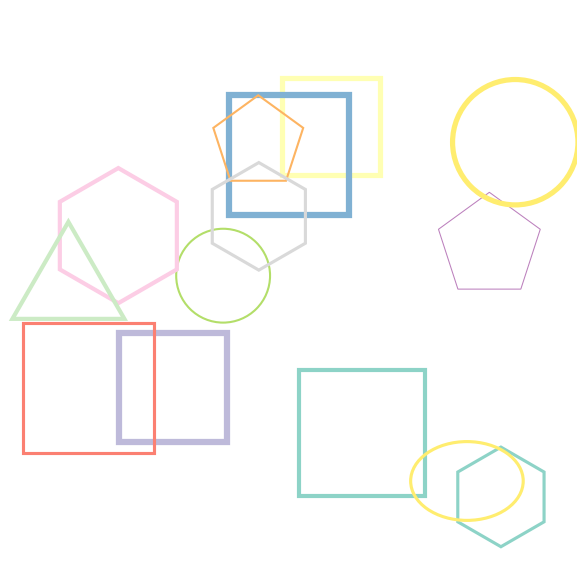[{"shape": "hexagon", "thickness": 1.5, "radius": 0.43, "center": [0.867, 0.139]}, {"shape": "square", "thickness": 2, "radius": 0.54, "center": [0.627, 0.249]}, {"shape": "square", "thickness": 2.5, "radius": 0.42, "center": [0.573, 0.78]}, {"shape": "square", "thickness": 3, "radius": 0.47, "center": [0.299, 0.328]}, {"shape": "square", "thickness": 1.5, "radius": 0.57, "center": [0.153, 0.327]}, {"shape": "square", "thickness": 3, "radius": 0.52, "center": [0.5, 0.731]}, {"shape": "pentagon", "thickness": 1, "radius": 0.41, "center": [0.447, 0.752]}, {"shape": "circle", "thickness": 1, "radius": 0.41, "center": [0.386, 0.522]}, {"shape": "hexagon", "thickness": 2, "radius": 0.58, "center": [0.205, 0.591]}, {"shape": "hexagon", "thickness": 1.5, "radius": 0.47, "center": [0.448, 0.625]}, {"shape": "pentagon", "thickness": 0.5, "radius": 0.46, "center": [0.847, 0.573]}, {"shape": "triangle", "thickness": 2, "radius": 0.56, "center": [0.118, 0.503]}, {"shape": "circle", "thickness": 2.5, "radius": 0.54, "center": [0.892, 0.753]}, {"shape": "oval", "thickness": 1.5, "radius": 0.49, "center": [0.809, 0.166]}]